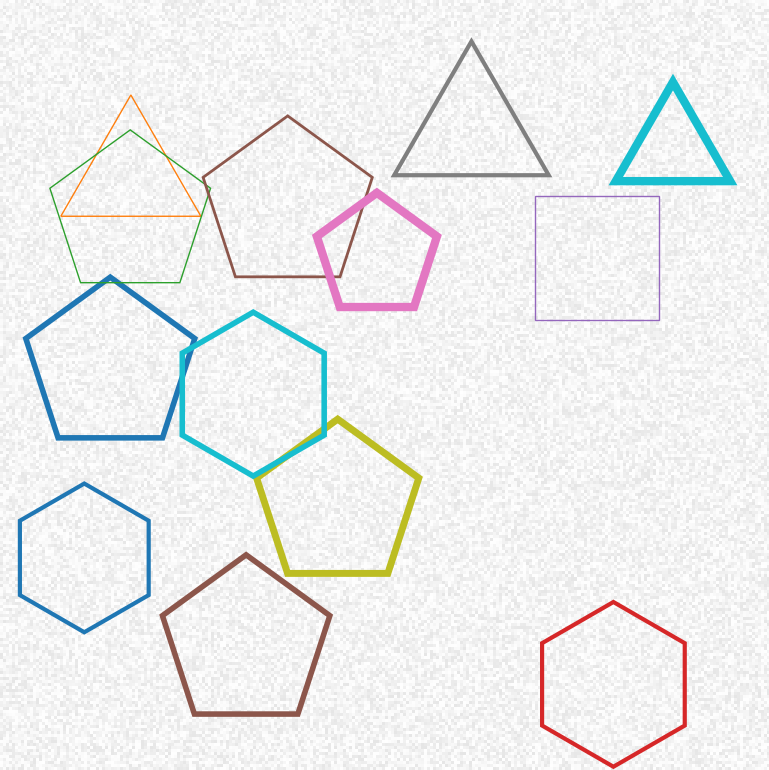[{"shape": "hexagon", "thickness": 1.5, "radius": 0.48, "center": [0.109, 0.275]}, {"shape": "pentagon", "thickness": 2, "radius": 0.58, "center": [0.143, 0.525]}, {"shape": "triangle", "thickness": 0.5, "radius": 0.53, "center": [0.17, 0.772]}, {"shape": "pentagon", "thickness": 0.5, "radius": 0.55, "center": [0.169, 0.722]}, {"shape": "hexagon", "thickness": 1.5, "radius": 0.53, "center": [0.797, 0.111]}, {"shape": "square", "thickness": 0.5, "radius": 0.4, "center": [0.775, 0.665]}, {"shape": "pentagon", "thickness": 1, "radius": 0.58, "center": [0.374, 0.734]}, {"shape": "pentagon", "thickness": 2, "radius": 0.57, "center": [0.32, 0.165]}, {"shape": "pentagon", "thickness": 3, "radius": 0.41, "center": [0.489, 0.668]}, {"shape": "triangle", "thickness": 1.5, "radius": 0.58, "center": [0.612, 0.83]}, {"shape": "pentagon", "thickness": 2.5, "radius": 0.55, "center": [0.439, 0.345]}, {"shape": "triangle", "thickness": 3, "radius": 0.43, "center": [0.874, 0.808]}, {"shape": "hexagon", "thickness": 2, "radius": 0.53, "center": [0.329, 0.488]}]